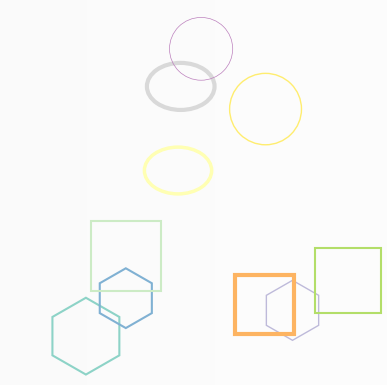[{"shape": "hexagon", "thickness": 1.5, "radius": 0.5, "center": [0.222, 0.127]}, {"shape": "oval", "thickness": 2.5, "radius": 0.43, "center": [0.459, 0.557]}, {"shape": "hexagon", "thickness": 1, "radius": 0.39, "center": [0.755, 0.194]}, {"shape": "hexagon", "thickness": 1.5, "radius": 0.39, "center": [0.325, 0.226]}, {"shape": "square", "thickness": 3, "radius": 0.38, "center": [0.682, 0.21]}, {"shape": "square", "thickness": 1.5, "radius": 0.43, "center": [0.898, 0.271]}, {"shape": "oval", "thickness": 3, "radius": 0.44, "center": [0.466, 0.776]}, {"shape": "circle", "thickness": 0.5, "radius": 0.41, "center": [0.519, 0.873]}, {"shape": "square", "thickness": 1.5, "radius": 0.46, "center": [0.325, 0.334]}, {"shape": "circle", "thickness": 1, "radius": 0.46, "center": [0.685, 0.717]}]